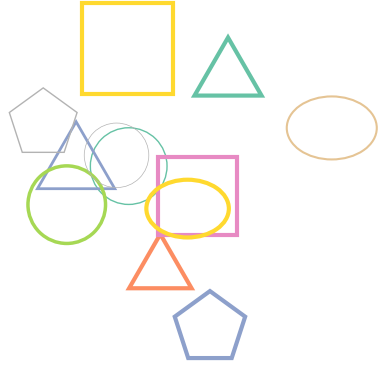[{"shape": "circle", "thickness": 1, "radius": 0.5, "center": [0.334, 0.569]}, {"shape": "triangle", "thickness": 3, "radius": 0.5, "center": [0.592, 0.802]}, {"shape": "triangle", "thickness": 3, "radius": 0.47, "center": [0.416, 0.298]}, {"shape": "triangle", "thickness": 2, "radius": 0.58, "center": [0.198, 0.568]}, {"shape": "pentagon", "thickness": 3, "radius": 0.48, "center": [0.545, 0.148]}, {"shape": "square", "thickness": 3, "radius": 0.51, "center": [0.513, 0.491]}, {"shape": "circle", "thickness": 2.5, "radius": 0.5, "center": [0.173, 0.468]}, {"shape": "oval", "thickness": 3, "radius": 0.54, "center": [0.487, 0.458]}, {"shape": "square", "thickness": 3, "radius": 0.59, "center": [0.33, 0.874]}, {"shape": "oval", "thickness": 1.5, "radius": 0.58, "center": [0.862, 0.668]}, {"shape": "circle", "thickness": 0.5, "radius": 0.42, "center": [0.303, 0.597]}, {"shape": "pentagon", "thickness": 1, "radius": 0.46, "center": [0.112, 0.679]}]